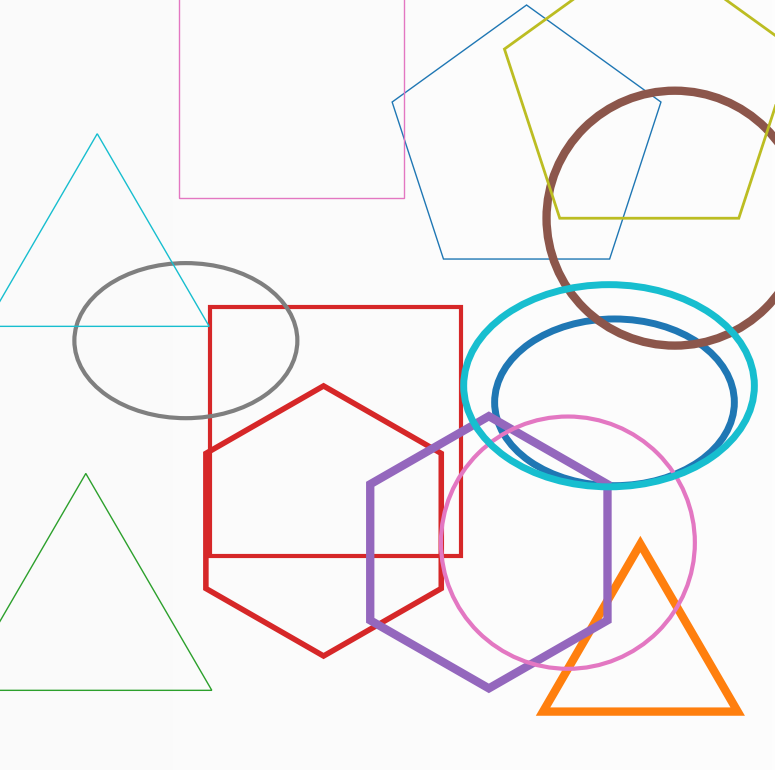[{"shape": "oval", "thickness": 2.5, "radius": 0.77, "center": [0.793, 0.477]}, {"shape": "pentagon", "thickness": 0.5, "radius": 0.91, "center": [0.679, 0.811]}, {"shape": "triangle", "thickness": 3, "radius": 0.73, "center": [0.826, 0.148]}, {"shape": "triangle", "thickness": 0.5, "radius": 0.94, "center": [0.111, 0.197]}, {"shape": "square", "thickness": 1.5, "radius": 0.81, "center": [0.433, 0.44]}, {"shape": "hexagon", "thickness": 2, "radius": 0.88, "center": [0.418, 0.323]}, {"shape": "hexagon", "thickness": 3, "radius": 0.88, "center": [0.631, 0.283]}, {"shape": "circle", "thickness": 3, "radius": 0.83, "center": [0.871, 0.717]}, {"shape": "square", "thickness": 0.5, "radius": 0.73, "center": [0.376, 0.889]}, {"shape": "circle", "thickness": 1.5, "radius": 0.82, "center": [0.733, 0.295]}, {"shape": "oval", "thickness": 1.5, "radius": 0.72, "center": [0.24, 0.558]}, {"shape": "pentagon", "thickness": 1, "radius": 0.98, "center": [0.838, 0.876]}, {"shape": "triangle", "thickness": 0.5, "radius": 0.83, "center": [0.125, 0.66]}, {"shape": "oval", "thickness": 2.5, "radius": 0.94, "center": [0.786, 0.499]}]